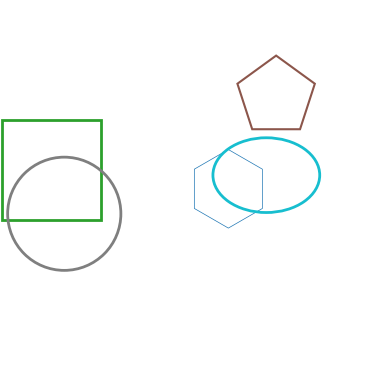[{"shape": "hexagon", "thickness": 0.5, "radius": 0.51, "center": [0.593, 0.51]}, {"shape": "square", "thickness": 2, "radius": 0.65, "center": [0.133, 0.558]}, {"shape": "pentagon", "thickness": 1.5, "radius": 0.53, "center": [0.717, 0.75]}, {"shape": "circle", "thickness": 2, "radius": 0.74, "center": [0.167, 0.445]}, {"shape": "oval", "thickness": 2, "radius": 0.69, "center": [0.692, 0.545]}]